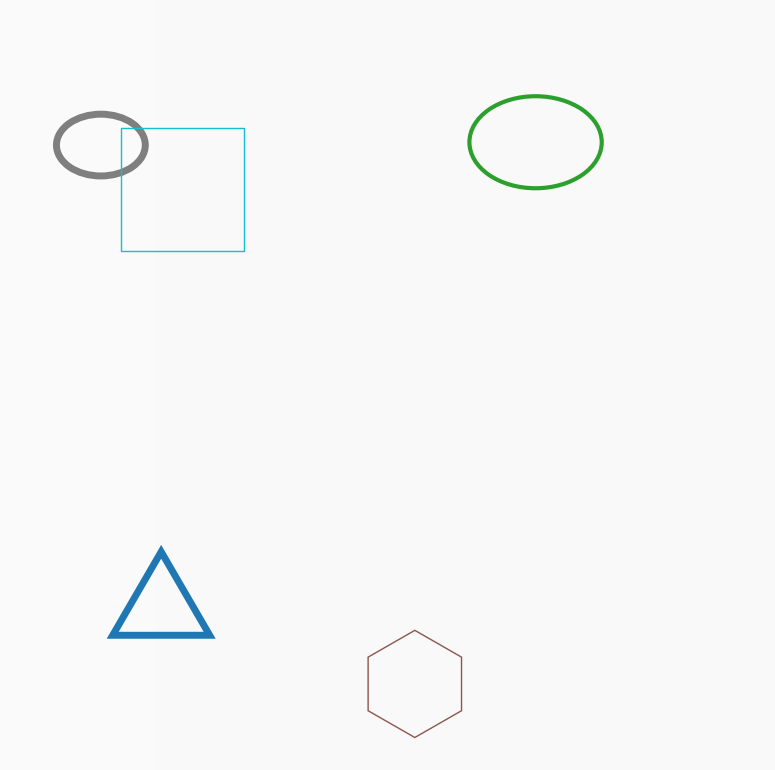[{"shape": "triangle", "thickness": 2.5, "radius": 0.36, "center": [0.208, 0.211]}, {"shape": "oval", "thickness": 1.5, "radius": 0.43, "center": [0.691, 0.815]}, {"shape": "hexagon", "thickness": 0.5, "radius": 0.35, "center": [0.535, 0.112]}, {"shape": "oval", "thickness": 2.5, "radius": 0.29, "center": [0.13, 0.812]}, {"shape": "square", "thickness": 0.5, "radius": 0.4, "center": [0.236, 0.754]}]